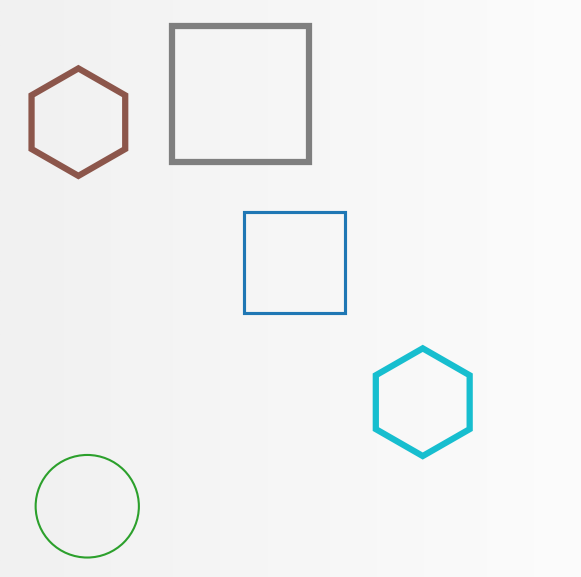[{"shape": "square", "thickness": 1.5, "radius": 0.44, "center": [0.507, 0.544]}, {"shape": "circle", "thickness": 1, "radius": 0.44, "center": [0.15, 0.123]}, {"shape": "hexagon", "thickness": 3, "radius": 0.47, "center": [0.135, 0.788]}, {"shape": "square", "thickness": 3, "radius": 0.59, "center": [0.414, 0.837]}, {"shape": "hexagon", "thickness": 3, "radius": 0.47, "center": [0.727, 0.303]}]